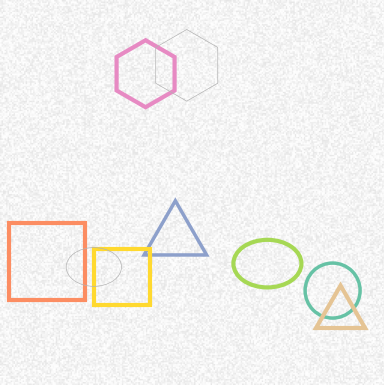[{"shape": "circle", "thickness": 2.5, "radius": 0.36, "center": [0.864, 0.245]}, {"shape": "square", "thickness": 3, "radius": 0.5, "center": [0.122, 0.32]}, {"shape": "triangle", "thickness": 2.5, "radius": 0.47, "center": [0.455, 0.385]}, {"shape": "hexagon", "thickness": 3, "radius": 0.43, "center": [0.378, 0.809]}, {"shape": "oval", "thickness": 3, "radius": 0.44, "center": [0.695, 0.315]}, {"shape": "square", "thickness": 3, "radius": 0.36, "center": [0.317, 0.28]}, {"shape": "triangle", "thickness": 3, "radius": 0.37, "center": [0.885, 0.185]}, {"shape": "hexagon", "thickness": 0.5, "radius": 0.47, "center": [0.485, 0.83]}, {"shape": "oval", "thickness": 0.5, "radius": 0.36, "center": [0.244, 0.307]}]